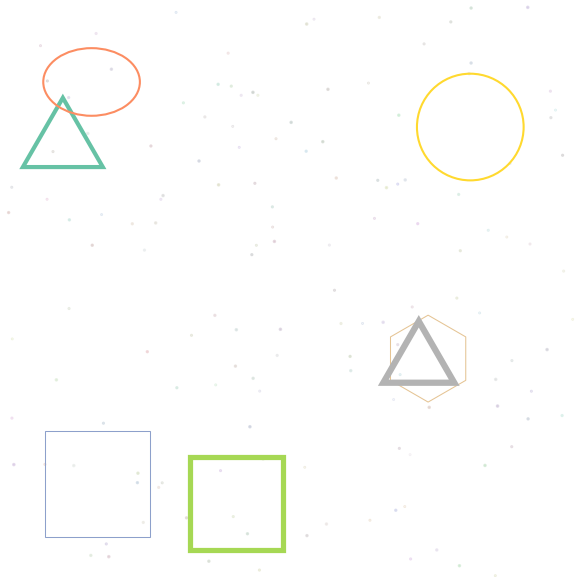[{"shape": "triangle", "thickness": 2, "radius": 0.4, "center": [0.109, 0.75]}, {"shape": "oval", "thickness": 1, "radius": 0.42, "center": [0.159, 0.857]}, {"shape": "square", "thickness": 0.5, "radius": 0.46, "center": [0.169, 0.16]}, {"shape": "square", "thickness": 2.5, "radius": 0.4, "center": [0.41, 0.127]}, {"shape": "circle", "thickness": 1, "radius": 0.46, "center": [0.814, 0.779]}, {"shape": "hexagon", "thickness": 0.5, "radius": 0.38, "center": [0.741, 0.378]}, {"shape": "triangle", "thickness": 3, "radius": 0.35, "center": [0.725, 0.372]}]